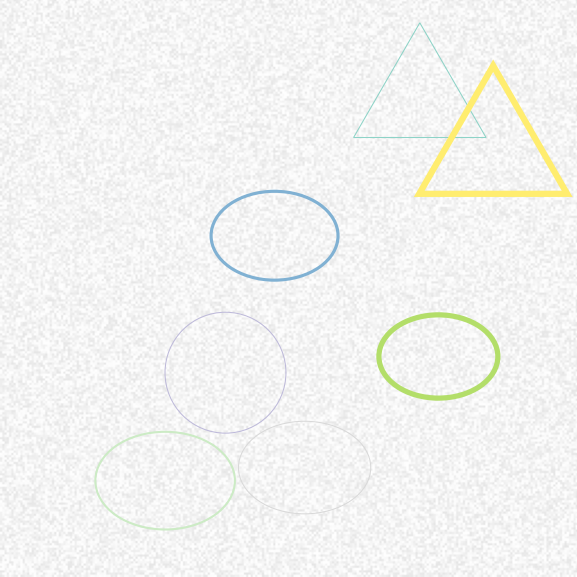[{"shape": "triangle", "thickness": 0.5, "radius": 0.66, "center": [0.727, 0.827]}, {"shape": "circle", "thickness": 0.5, "radius": 0.52, "center": [0.39, 0.354]}, {"shape": "oval", "thickness": 1.5, "radius": 0.55, "center": [0.475, 0.591]}, {"shape": "oval", "thickness": 2.5, "radius": 0.51, "center": [0.759, 0.382]}, {"shape": "oval", "thickness": 0.5, "radius": 0.57, "center": [0.527, 0.19]}, {"shape": "oval", "thickness": 1, "radius": 0.6, "center": [0.286, 0.167]}, {"shape": "triangle", "thickness": 3, "radius": 0.74, "center": [0.854, 0.737]}]